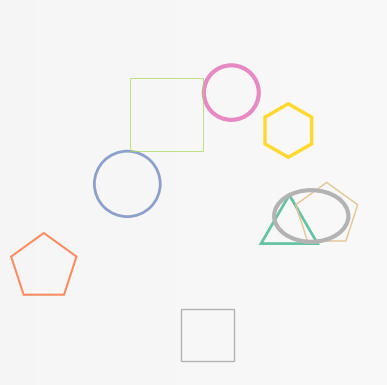[{"shape": "triangle", "thickness": 2, "radius": 0.42, "center": [0.747, 0.409]}, {"shape": "pentagon", "thickness": 1.5, "radius": 0.44, "center": [0.113, 0.306]}, {"shape": "circle", "thickness": 2, "radius": 0.42, "center": [0.328, 0.522]}, {"shape": "circle", "thickness": 3, "radius": 0.35, "center": [0.597, 0.759]}, {"shape": "square", "thickness": 0.5, "radius": 0.47, "center": [0.43, 0.703]}, {"shape": "hexagon", "thickness": 2.5, "radius": 0.35, "center": [0.744, 0.661]}, {"shape": "pentagon", "thickness": 1, "radius": 0.42, "center": [0.843, 0.442]}, {"shape": "square", "thickness": 1, "radius": 0.34, "center": [0.535, 0.13]}, {"shape": "oval", "thickness": 3, "radius": 0.48, "center": [0.803, 0.439]}]